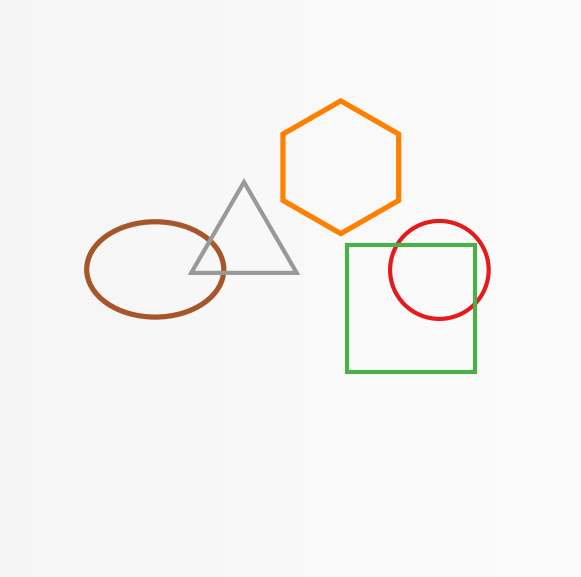[{"shape": "circle", "thickness": 2, "radius": 0.42, "center": [0.756, 0.532]}, {"shape": "square", "thickness": 2, "radius": 0.55, "center": [0.707, 0.465]}, {"shape": "hexagon", "thickness": 2.5, "radius": 0.57, "center": [0.586, 0.709]}, {"shape": "oval", "thickness": 2.5, "radius": 0.59, "center": [0.267, 0.533]}, {"shape": "triangle", "thickness": 2, "radius": 0.52, "center": [0.42, 0.579]}]